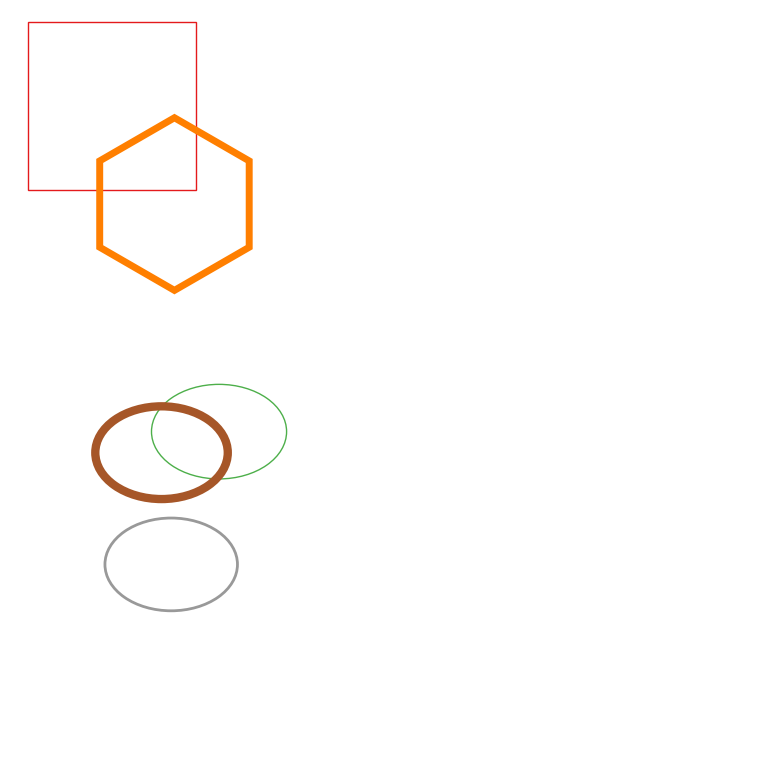[{"shape": "square", "thickness": 0.5, "radius": 0.55, "center": [0.146, 0.862]}, {"shape": "oval", "thickness": 0.5, "radius": 0.44, "center": [0.284, 0.439]}, {"shape": "hexagon", "thickness": 2.5, "radius": 0.56, "center": [0.227, 0.735]}, {"shape": "oval", "thickness": 3, "radius": 0.43, "center": [0.21, 0.412]}, {"shape": "oval", "thickness": 1, "radius": 0.43, "center": [0.222, 0.267]}]